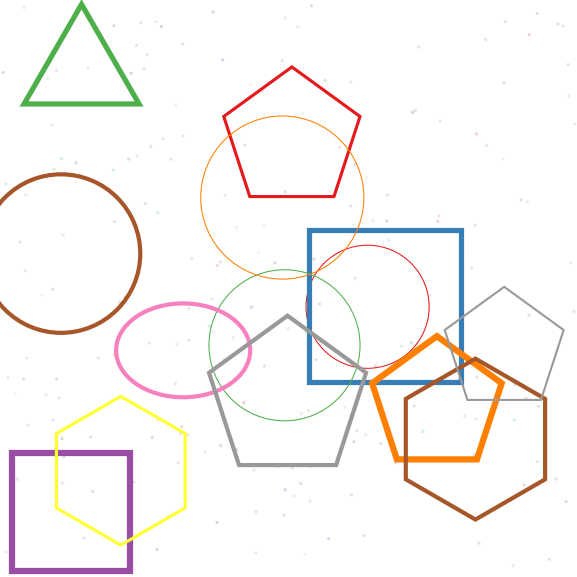[{"shape": "pentagon", "thickness": 1.5, "radius": 0.62, "center": [0.505, 0.759]}, {"shape": "circle", "thickness": 0.5, "radius": 0.53, "center": [0.637, 0.468]}, {"shape": "square", "thickness": 2.5, "radius": 0.66, "center": [0.666, 0.469]}, {"shape": "triangle", "thickness": 2.5, "radius": 0.58, "center": [0.141, 0.877]}, {"shape": "circle", "thickness": 0.5, "radius": 0.65, "center": [0.493, 0.401]}, {"shape": "square", "thickness": 3, "radius": 0.51, "center": [0.123, 0.113]}, {"shape": "circle", "thickness": 0.5, "radius": 0.71, "center": [0.489, 0.657]}, {"shape": "pentagon", "thickness": 3, "radius": 0.59, "center": [0.757, 0.299]}, {"shape": "hexagon", "thickness": 1.5, "radius": 0.64, "center": [0.209, 0.184]}, {"shape": "hexagon", "thickness": 2, "radius": 0.7, "center": [0.823, 0.239]}, {"shape": "circle", "thickness": 2, "radius": 0.69, "center": [0.106, 0.56]}, {"shape": "oval", "thickness": 2, "radius": 0.58, "center": [0.317, 0.392]}, {"shape": "pentagon", "thickness": 2, "radius": 0.71, "center": [0.498, 0.309]}, {"shape": "pentagon", "thickness": 1, "radius": 0.54, "center": [0.873, 0.394]}]